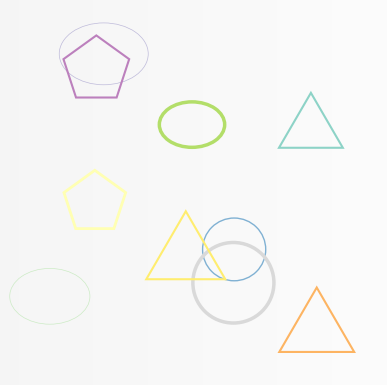[{"shape": "triangle", "thickness": 1.5, "radius": 0.48, "center": [0.802, 0.664]}, {"shape": "pentagon", "thickness": 2, "radius": 0.42, "center": [0.245, 0.474]}, {"shape": "oval", "thickness": 0.5, "radius": 0.57, "center": [0.268, 0.86]}, {"shape": "circle", "thickness": 1, "radius": 0.41, "center": [0.604, 0.352]}, {"shape": "triangle", "thickness": 1.5, "radius": 0.56, "center": [0.817, 0.142]}, {"shape": "oval", "thickness": 2.5, "radius": 0.42, "center": [0.495, 0.676]}, {"shape": "circle", "thickness": 2.5, "radius": 0.52, "center": [0.602, 0.266]}, {"shape": "pentagon", "thickness": 1.5, "radius": 0.45, "center": [0.249, 0.819]}, {"shape": "oval", "thickness": 0.5, "radius": 0.52, "center": [0.129, 0.23]}, {"shape": "triangle", "thickness": 1.5, "radius": 0.59, "center": [0.479, 0.334]}]